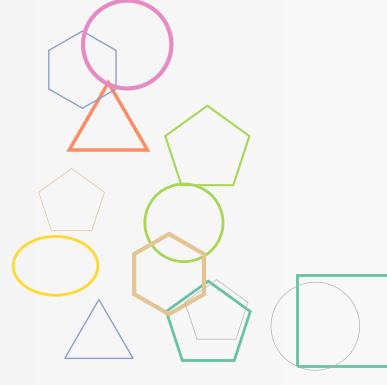[{"shape": "square", "thickness": 2, "radius": 0.59, "center": [0.885, 0.167]}, {"shape": "pentagon", "thickness": 2, "radius": 0.57, "center": [0.538, 0.156]}, {"shape": "triangle", "thickness": 2.5, "radius": 0.58, "center": [0.28, 0.669]}, {"shape": "hexagon", "thickness": 1, "radius": 0.5, "center": [0.213, 0.819]}, {"shape": "triangle", "thickness": 1, "radius": 0.51, "center": [0.255, 0.12]}, {"shape": "circle", "thickness": 3, "radius": 0.57, "center": [0.328, 0.884]}, {"shape": "circle", "thickness": 2, "radius": 0.5, "center": [0.475, 0.421]}, {"shape": "pentagon", "thickness": 1.5, "radius": 0.57, "center": [0.535, 0.611]}, {"shape": "oval", "thickness": 2, "radius": 0.55, "center": [0.143, 0.31]}, {"shape": "hexagon", "thickness": 3, "radius": 0.52, "center": [0.436, 0.288]}, {"shape": "pentagon", "thickness": 0.5, "radius": 0.45, "center": [0.185, 0.473]}, {"shape": "circle", "thickness": 0.5, "radius": 0.57, "center": [0.814, 0.153]}, {"shape": "pentagon", "thickness": 0.5, "radius": 0.43, "center": [0.559, 0.188]}]